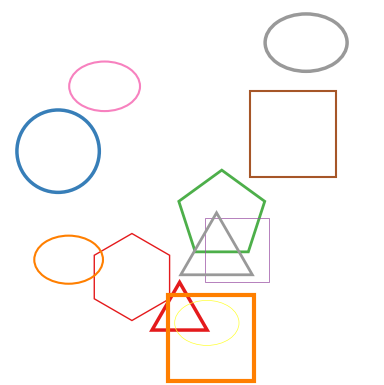[{"shape": "hexagon", "thickness": 1, "radius": 0.56, "center": [0.343, 0.28]}, {"shape": "triangle", "thickness": 2.5, "radius": 0.41, "center": [0.466, 0.184]}, {"shape": "circle", "thickness": 2.5, "radius": 0.54, "center": [0.151, 0.607]}, {"shape": "pentagon", "thickness": 2, "radius": 0.59, "center": [0.576, 0.441]}, {"shape": "square", "thickness": 0.5, "radius": 0.42, "center": [0.616, 0.351]}, {"shape": "square", "thickness": 3, "radius": 0.56, "center": [0.548, 0.122]}, {"shape": "oval", "thickness": 1.5, "radius": 0.45, "center": [0.178, 0.325]}, {"shape": "oval", "thickness": 0.5, "radius": 0.42, "center": [0.537, 0.161]}, {"shape": "square", "thickness": 1.5, "radius": 0.56, "center": [0.762, 0.653]}, {"shape": "oval", "thickness": 1.5, "radius": 0.46, "center": [0.272, 0.776]}, {"shape": "triangle", "thickness": 2, "radius": 0.54, "center": [0.562, 0.34]}, {"shape": "oval", "thickness": 2.5, "radius": 0.53, "center": [0.795, 0.889]}]